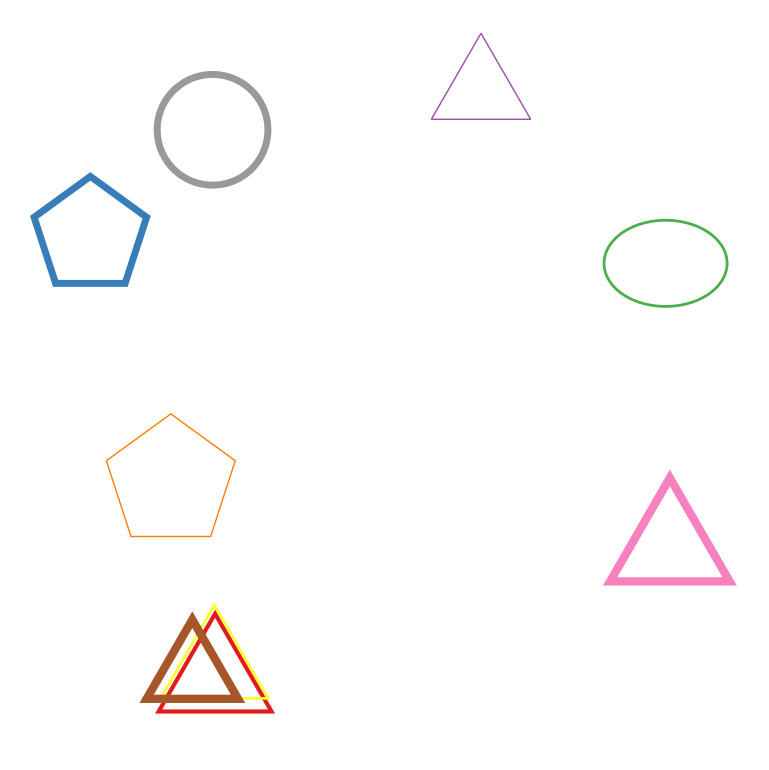[{"shape": "triangle", "thickness": 1.5, "radius": 0.42, "center": [0.279, 0.118]}, {"shape": "pentagon", "thickness": 2.5, "radius": 0.38, "center": [0.117, 0.694]}, {"shape": "oval", "thickness": 1, "radius": 0.4, "center": [0.864, 0.658]}, {"shape": "triangle", "thickness": 0.5, "radius": 0.37, "center": [0.625, 0.882]}, {"shape": "pentagon", "thickness": 0.5, "radius": 0.44, "center": [0.222, 0.374]}, {"shape": "triangle", "thickness": 1, "radius": 0.4, "center": [0.278, 0.133]}, {"shape": "triangle", "thickness": 3, "radius": 0.34, "center": [0.25, 0.127]}, {"shape": "triangle", "thickness": 3, "radius": 0.45, "center": [0.87, 0.29]}, {"shape": "circle", "thickness": 2.5, "radius": 0.36, "center": [0.276, 0.831]}]